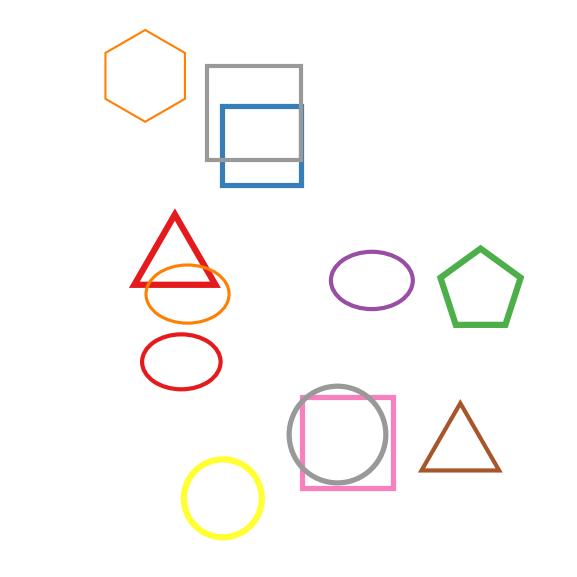[{"shape": "triangle", "thickness": 3, "radius": 0.41, "center": [0.303, 0.547]}, {"shape": "oval", "thickness": 2, "radius": 0.34, "center": [0.314, 0.373]}, {"shape": "square", "thickness": 2.5, "radius": 0.34, "center": [0.453, 0.748]}, {"shape": "pentagon", "thickness": 3, "radius": 0.37, "center": [0.832, 0.496]}, {"shape": "oval", "thickness": 2, "radius": 0.35, "center": [0.644, 0.514]}, {"shape": "oval", "thickness": 1.5, "radius": 0.36, "center": [0.325, 0.49]}, {"shape": "hexagon", "thickness": 1, "radius": 0.4, "center": [0.251, 0.868]}, {"shape": "circle", "thickness": 3, "radius": 0.34, "center": [0.386, 0.136]}, {"shape": "triangle", "thickness": 2, "radius": 0.39, "center": [0.797, 0.223]}, {"shape": "square", "thickness": 2.5, "radius": 0.39, "center": [0.602, 0.232]}, {"shape": "circle", "thickness": 2.5, "radius": 0.42, "center": [0.584, 0.247]}, {"shape": "square", "thickness": 2, "radius": 0.41, "center": [0.44, 0.803]}]